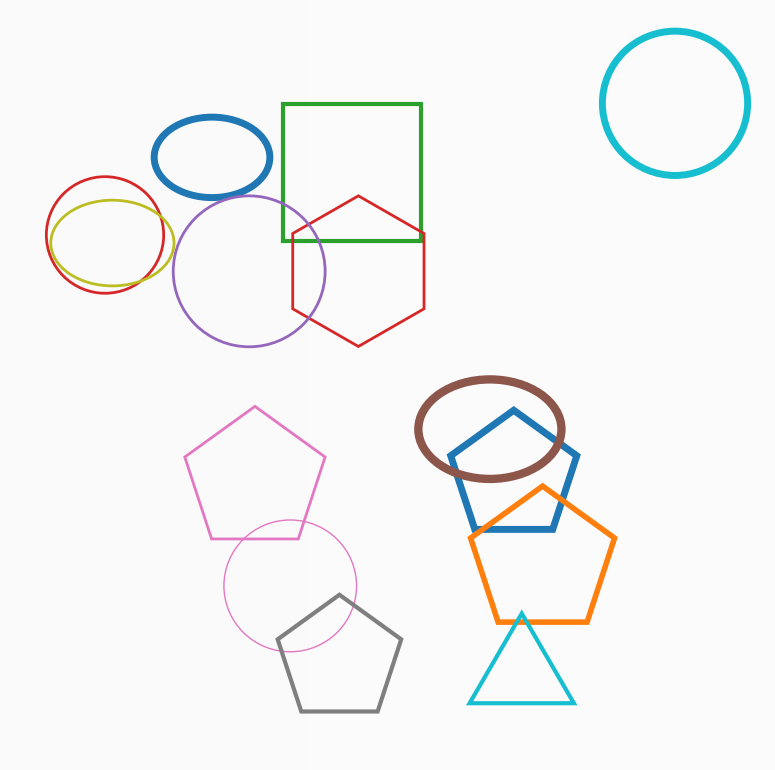[{"shape": "oval", "thickness": 2.5, "radius": 0.37, "center": [0.274, 0.796]}, {"shape": "pentagon", "thickness": 2.5, "radius": 0.43, "center": [0.663, 0.382]}, {"shape": "pentagon", "thickness": 2, "radius": 0.49, "center": [0.7, 0.271]}, {"shape": "square", "thickness": 1.5, "radius": 0.45, "center": [0.454, 0.776]}, {"shape": "hexagon", "thickness": 1, "radius": 0.49, "center": [0.462, 0.648]}, {"shape": "circle", "thickness": 1, "radius": 0.38, "center": [0.135, 0.695]}, {"shape": "circle", "thickness": 1, "radius": 0.49, "center": [0.322, 0.648]}, {"shape": "oval", "thickness": 3, "radius": 0.46, "center": [0.632, 0.443]}, {"shape": "circle", "thickness": 0.5, "radius": 0.43, "center": [0.374, 0.239]}, {"shape": "pentagon", "thickness": 1, "radius": 0.48, "center": [0.329, 0.377]}, {"shape": "pentagon", "thickness": 1.5, "radius": 0.42, "center": [0.438, 0.144]}, {"shape": "oval", "thickness": 1, "radius": 0.4, "center": [0.145, 0.684]}, {"shape": "triangle", "thickness": 1.5, "radius": 0.39, "center": [0.673, 0.126]}, {"shape": "circle", "thickness": 2.5, "radius": 0.47, "center": [0.871, 0.866]}]